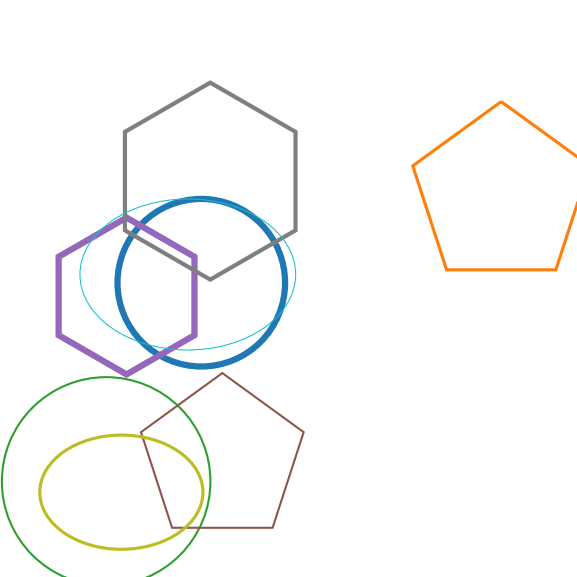[{"shape": "circle", "thickness": 3, "radius": 0.73, "center": [0.349, 0.51]}, {"shape": "pentagon", "thickness": 1.5, "radius": 0.8, "center": [0.868, 0.662]}, {"shape": "circle", "thickness": 1, "radius": 0.9, "center": [0.184, 0.166]}, {"shape": "hexagon", "thickness": 3, "radius": 0.68, "center": [0.219, 0.487]}, {"shape": "pentagon", "thickness": 1, "radius": 0.74, "center": [0.385, 0.205]}, {"shape": "hexagon", "thickness": 2, "radius": 0.85, "center": [0.364, 0.686]}, {"shape": "oval", "thickness": 1.5, "radius": 0.71, "center": [0.21, 0.147]}, {"shape": "oval", "thickness": 0.5, "radius": 0.93, "center": [0.325, 0.524]}]